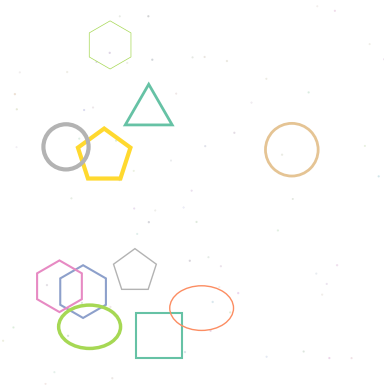[{"shape": "triangle", "thickness": 2, "radius": 0.35, "center": [0.386, 0.711]}, {"shape": "square", "thickness": 1.5, "radius": 0.3, "center": [0.414, 0.129]}, {"shape": "oval", "thickness": 1, "radius": 0.41, "center": [0.524, 0.2]}, {"shape": "hexagon", "thickness": 1.5, "radius": 0.34, "center": [0.216, 0.243]}, {"shape": "hexagon", "thickness": 1.5, "radius": 0.34, "center": [0.154, 0.256]}, {"shape": "hexagon", "thickness": 0.5, "radius": 0.31, "center": [0.286, 0.883]}, {"shape": "oval", "thickness": 2.5, "radius": 0.4, "center": [0.233, 0.151]}, {"shape": "pentagon", "thickness": 3, "radius": 0.36, "center": [0.271, 0.594]}, {"shape": "circle", "thickness": 2, "radius": 0.34, "center": [0.758, 0.611]}, {"shape": "circle", "thickness": 3, "radius": 0.29, "center": [0.171, 0.619]}, {"shape": "pentagon", "thickness": 1, "radius": 0.29, "center": [0.35, 0.296]}]